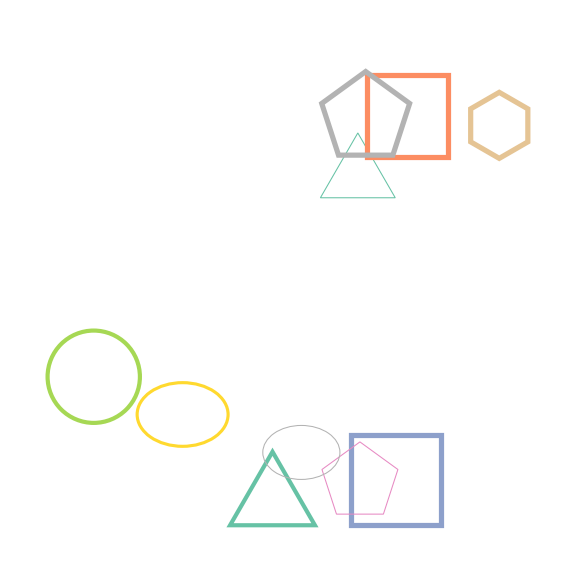[{"shape": "triangle", "thickness": 2, "radius": 0.42, "center": [0.472, 0.132]}, {"shape": "triangle", "thickness": 0.5, "radius": 0.37, "center": [0.62, 0.694]}, {"shape": "square", "thickness": 2.5, "radius": 0.35, "center": [0.706, 0.798]}, {"shape": "square", "thickness": 2.5, "radius": 0.39, "center": [0.686, 0.168]}, {"shape": "pentagon", "thickness": 0.5, "radius": 0.35, "center": [0.623, 0.165]}, {"shape": "circle", "thickness": 2, "radius": 0.4, "center": [0.162, 0.347]}, {"shape": "oval", "thickness": 1.5, "radius": 0.39, "center": [0.316, 0.281]}, {"shape": "hexagon", "thickness": 2.5, "radius": 0.29, "center": [0.865, 0.782]}, {"shape": "pentagon", "thickness": 2.5, "radius": 0.4, "center": [0.633, 0.795]}, {"shape": "oval", "thickness": 0.5, "radius": 0.33, "center": [0.522, 0.216]}]